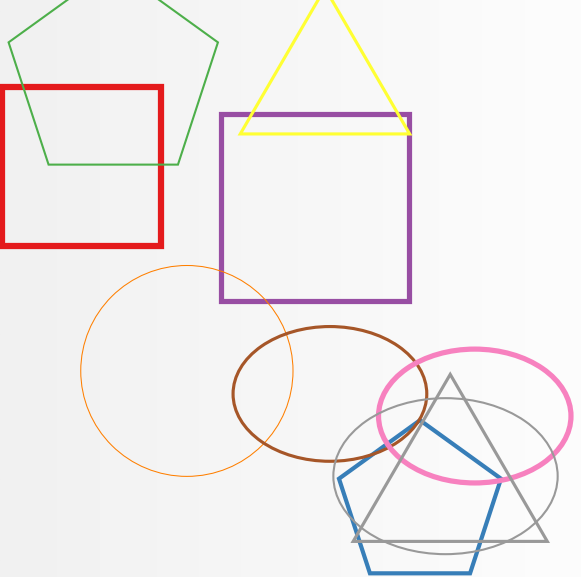[{"shape": "square", "thickness": 3, "radius": 0.69, "center": [0.14, 0.71]}, {"shape": "pentagon", "thickness": 2, "radius": 0.73, "center": [0.723, 0.125]}, {"shape": "pentagon", "thickness": 1, "radius": 0.95, "center": [0.195, 0.867]}, {"shape": "square", "thickness": 2.5, "radius": 0.81, "center": [0.542, 0.639]}, {"shape": "circle", "thickness": 0.5, "radius": 0.91, "center": [0.322, 0.357]}, {"shape": "triangle", "thickness": 1.5, "radius": 0.84, "center": [0.559, 0.851]}, {"shape": "oval", "thickness": 1.5, "radius": 0.83, "center": [0.568, 0.317]}, {"shape": "oval", "thickness": 2.5, "radius": 0.83, "center": [0.817, 0.279]}, {"shape": "triangle", "thickness": 1.5, "radius": 0.96, "center": [0.775, 0.158]}, {"shape": "oval", "thickness": 1, "radius": 0.96, "center": [0.766, 0.175]}]